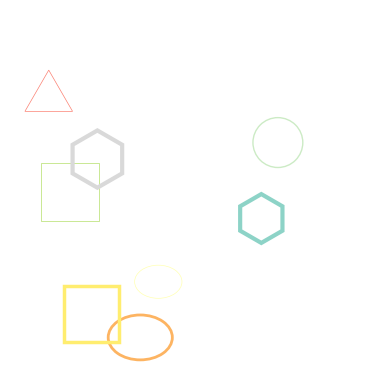[{"shape": "hexagon", "thickness": 3, "radius": 0.32, "center": [0.679, 0.432]}, {"shape": "oval", "thickness": 0.5, "radius": 0.31, "center": [0.411, 0.268]}, {"shape": "triangle", "thickness": 0.5, "radius": 0.36, "center": [0.127, 0.746]}, {"shape": "oval", "thickness": 2, "radius": 0.42, "center": [0.364, 0.124]}, {"shape": "square", "thickness": 0.5, "radius": 0.38, "center": [0.183, 0.501]}, {"shape": "hexagon", "thickness": 3, "radius": 0.37, "center": [0.253, 0.587]}, {"shape": "circle", "thickness": 1, "radius": 0.32, "center": [0.722, 0.63]}, {"shape": "square", "thickness": 2.5, "radius": 0.36, "center": [0.238, 0.184]}]